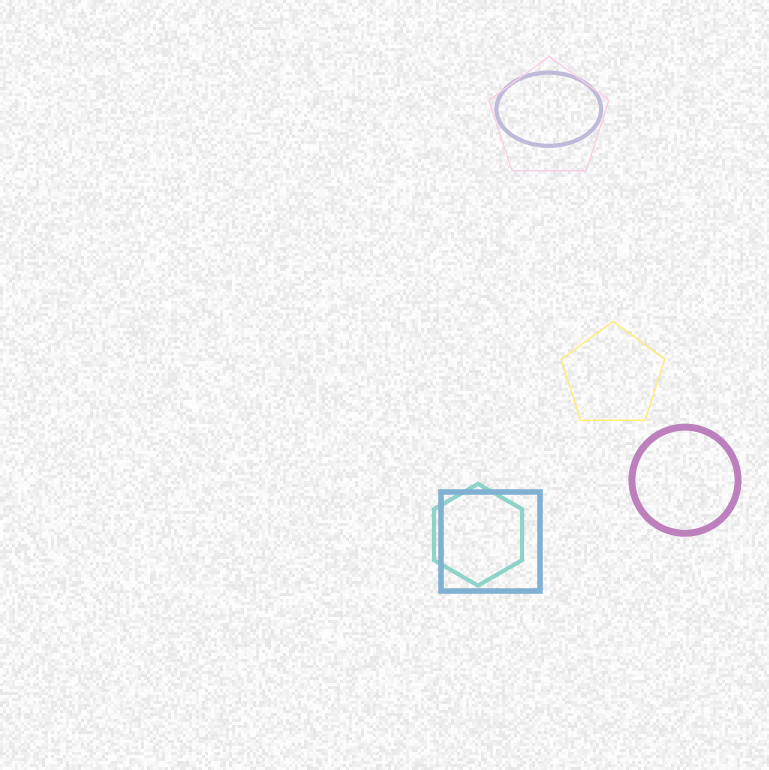[{"shape": "hexagon", "thickness": 1.5, "radius": 0.33, "center": [0.621, 0.306]}, {"shape": "oval", "thickness": 1.5, "radius": 0.34, "center": [0.713, 0.858]}, {"shape": "square", "thickness": 2, "radius": 0.32, "center": [0.637, 0.297]}, {"shape": "pentagon", "thickness": 0.5, "radius": 0.41, "center": [0.713, 0.845]}, {"shape": "circle", "thickness": 2.5, "radius": 0.34, "center": [0.89, 0.376]}, {"shape": "pentagon", "thickness": 0.5, "radius": 0.35, "center": [0.796, 0.511]}]